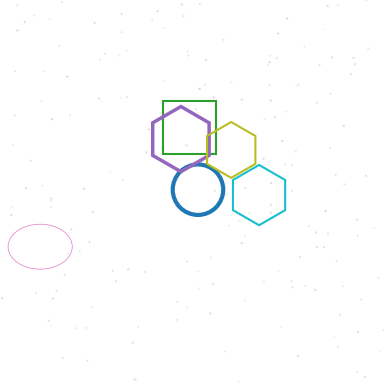[{"shape": "circle", "thickness": 3, "radius": 0.33, "center": [0.514, 0.507]}, {"shape": "square", "thickness": 1.5, "radius": 0.34, "center": [0.493, 0.669]}, {"shape": "hexagon", "thickness": 2.5, "radius": 0.42, "center": [0.47, 0.639]}, {"shape": "oval", "thickness": 0.5, "radius": 0.42, "center": [0.104, 0.359]}, {"shape": "hexagon", "thickness": 1.5, "radius": 0.36, "center": [0.601, 0.611]}, {"shape": "hexagon", "thickness": 1.5, "radius": 0.39, "center": [0.673, 0.493]}]